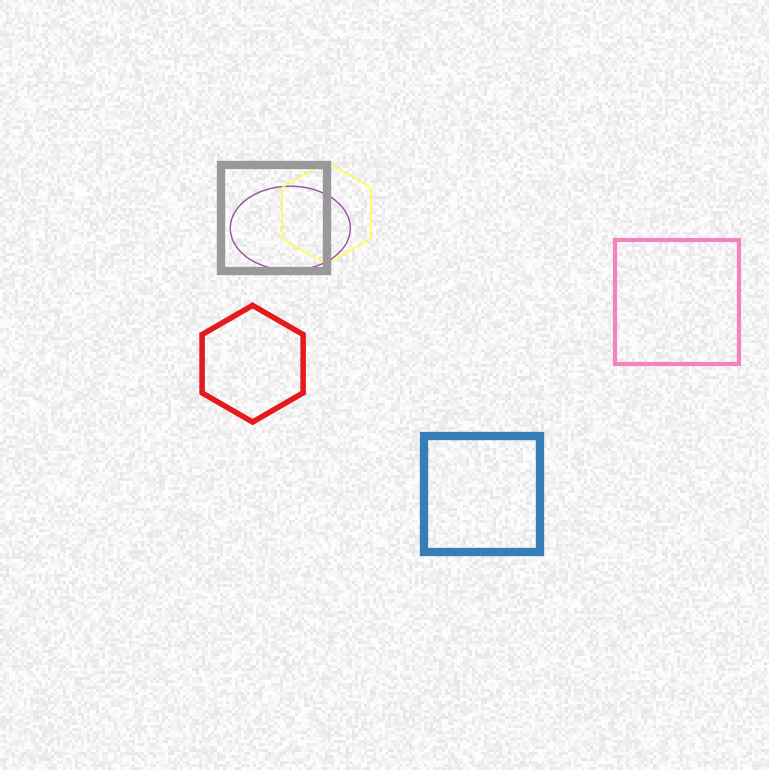[{"shape": "hexagon", "thickness": 2, "radius": 0.38, "center": [0.328, 0.528]}, {"shape": "square", "thickness": 3, "radius": 0.38, "center": [0.626, 0.359]}, {"shape": "oval", "thickness": 0.5, "radius": 0.39, "center": [0.377, 0.704]}, {"shape": "hexagon", "thickness": 0.5, "radius": 0.33, "center": [0.424, 0.723]}, {"shape": "square", "thickness": 1.5, "radius": 0.4, "center": [0.879, 0.607]}, {"shape": "square", "thickness": 3, "radius": 0.34, "center": [0.356, 0.716]}]